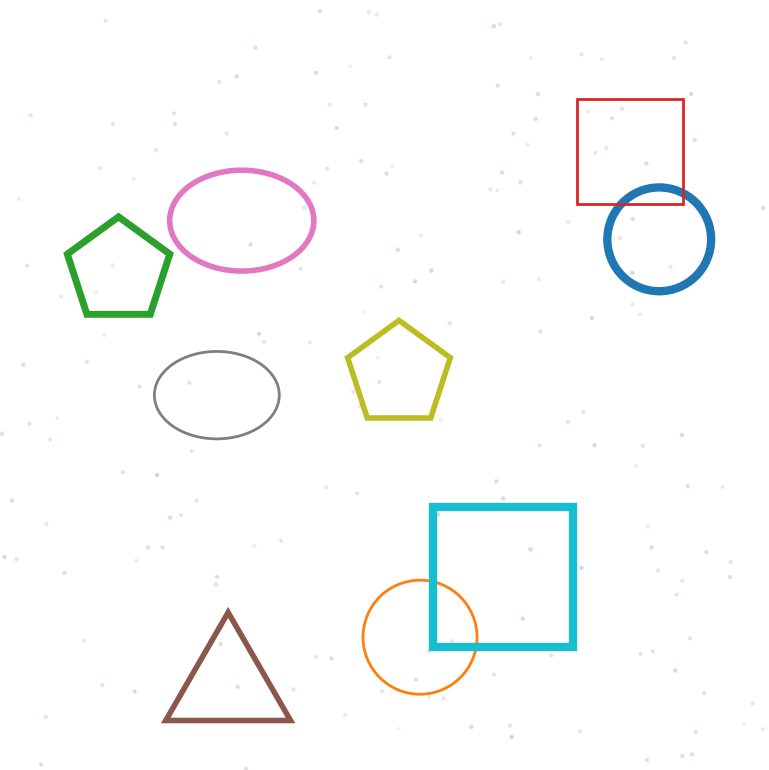[{"shape": "circle", "thickness": 3, "radius": 0.34, "center": [0.856, 0.689]}, {"shape": "circle", "thickness": 1, "radius": 0.37, "center": [0.545, 0.172]}, {"shape": "pentagon", "thickness": 2.5, "radius": 0.35, "center": [0.154, 0.648]}, {"shape": "square", "thickness": 1, "radius": 0.34, "center": [0.818, 0.803]}, {"shape": "triangle", "thickness": 2, "radius": 0.47, "center": [0.296, 0.111]}, {"shape": "oval", "thickness": 2, "radius": 0.47, "center": [0.314, 0.713]}, {"shape": "oval", "thickness": 1, "radius": 0.41, "center": [0.282, 0.487]}, {"shape": "pentagon", "thickness": 2, "radius": 0.35, "center": [0.518, 0.514]}, {"shape": "square", "thickness": 3, "radius": 0.45, "center": [0.654, 0.251]}]